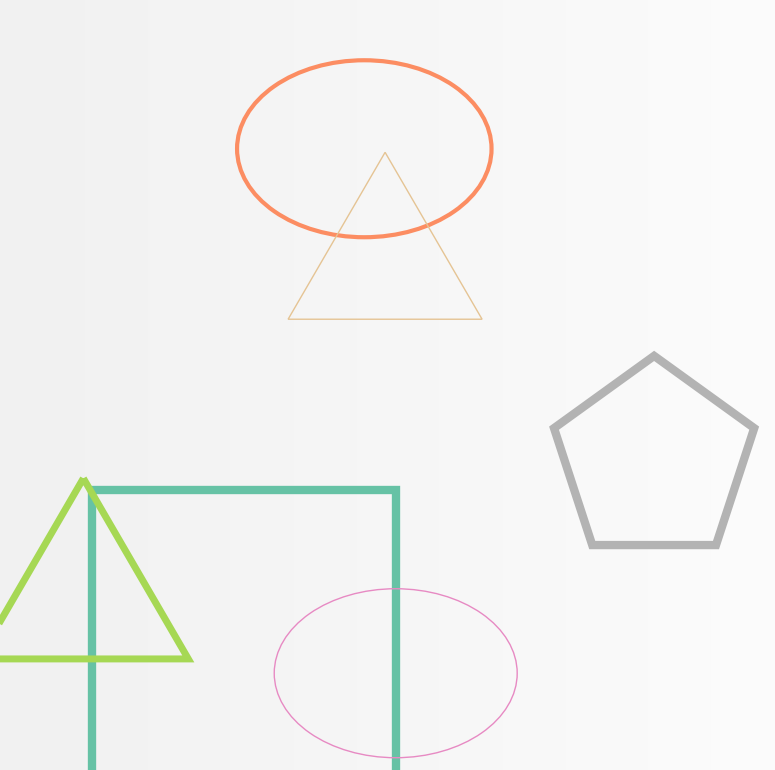[{"shape": "square", "thickness": 3, "radius": 0.98, "center": [0.314, 0.167]}, {"shape": "oval", "thickness": 1.5, "radius": 0.82, "center": [0.47, 0.807]}, {"shape": "oval", "thickness": 0.5, "radius": 0.78, "center": [0.511, 0.126]}, {"shape": "triangle", "thickness": 2.5, "radius": 0.78, "center": [0.108, 0.222]}, {"shape": "triangle", "thickness": 0.5, "radius": 0.72, "center": [0.497, 0.658]}, {"shape": "pentagon", "thickness": 3, "radius": 0.68, "center": [0.844, 0.402]}]